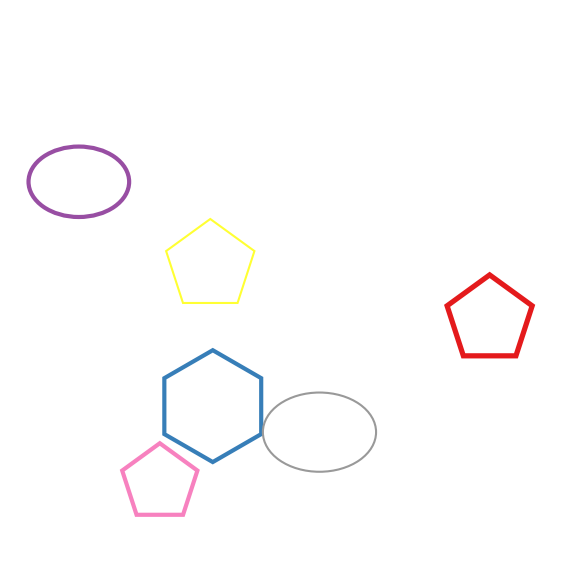[{"shape": "pentagon", "thickness": 2.5, "radius": 0.39, "center": [0.848, 0.446]}, {"shape": "hexagon", "thickness": 2, "radius": 0.48, "center": [0.368, 0.296]}, {"shape": "oval", "thickness": 2, "radius": 0.44, "center": [0.137, 0.684]}, {"shape": "pentagon", "thickness": 1, "radius": 0.4, "center": [0.364, 0.54]}, {"shape": "pentagon", "thickness": 2, "radius": 0.34, "center": [0.277, 0.163]}, {"shape": "oval", "thickness": 1, "radius": 0.49, "center": [0.553, 0.251]}]